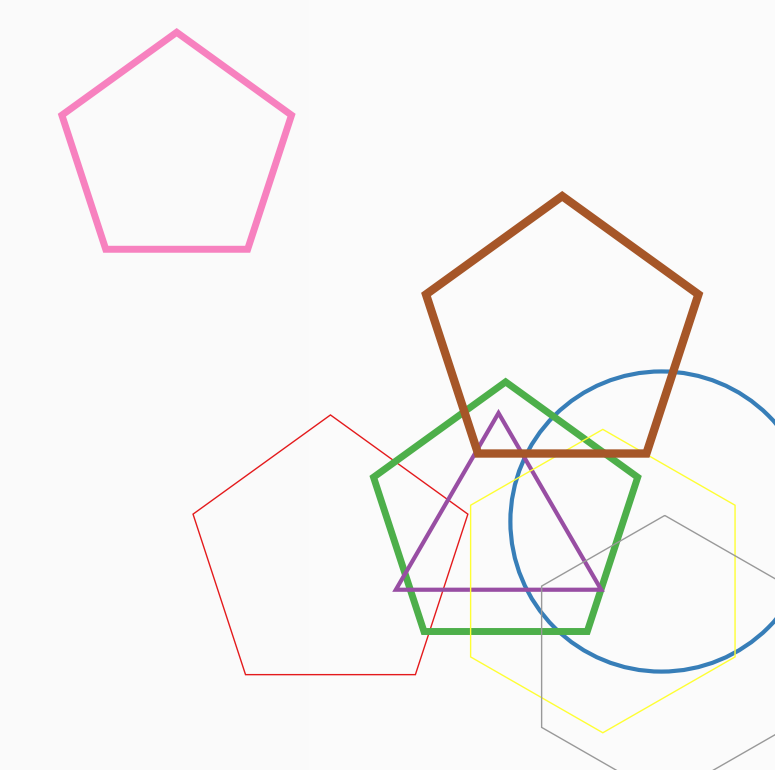[{"shape": "pentagon", "thickness": 0.5, "radius": 0.93, "center": [0.426, 0.275]}, {"shape": "circle", "thickness": 1.5, "radius": 0.97, "center": [0.853, 0.323]}, {"shape": "pentagon", "thickness": 2.5, "radius": 0.9, "center": [0.652, 0.325]}, {"shape": "triangle", "thickness": 1.5, "radius": 0.76, "center": [0.643, 0.311]}, {"shape": "hexagon", "thickness": 0.5, "radius": 0.98, "center": [0.778, 0.245]}, {"shape": "pentagon", "thickness": 3, "radius": 0.92, "center": [0.725, 0.561]}, {"shape": "pentagon", "thickness": 2.5, "radius": 0.78, "center": [0.228, 0.802]}, {"shape": "hexagon", "thickness": 0.5, "radius": 0.92, "center": [0.858, 0.147]}]